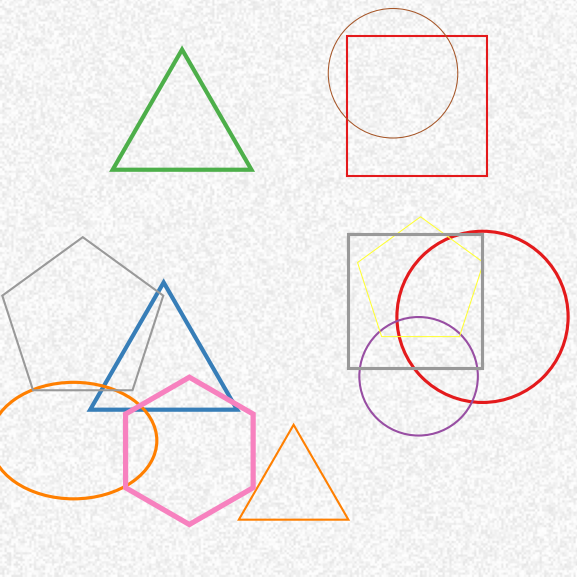[{"shape": "circle", "thickness": 1.5, "radius": 0.74, "center": [0.836, 0.45]}, {"shape": "square", "thickness": 1, "radius": 0.61, "center": [0.722, 0.816]}, {"shape": "triangle", "thickness": 2, "radius": 0.73, "center": [0.283, 0.363]}, {"shape": "triangle", "thickness": 2, "radius": 0.69, "center": [0.315, 0.775]}, {"shape": "circle", "thickness": 1, "radius": 0.51, "center": [0.725, 0.348]}, {"shape": "oval", "thickness": 1.5, "radius": 0.72, "center": [0.127, 0.236]}, {"shape": "triangle", "thickness": 1, "radius": 0.55, "center": [0.508, 0.154]}, {"shape": "pentagon", "thickness": 0.5, "radius": 0.57, "center": [0.728, 0.509]}, {"shape": "circle", "thickness": 0.5, "radius": 0.56, "center": [0.681, 0.872]}, {"shape": "hexagon", "thickness": 2.5, "radius": 0.64, "center": [0.328, 0.218]}, {"shape": "square", "thickness": 1.5, "radius": 0.58, "center": [0.718, 0.478]}, {"shape": "pentagon", "thickness": 1, "radius": 0.73, "center": [0.143, 0.442]}]